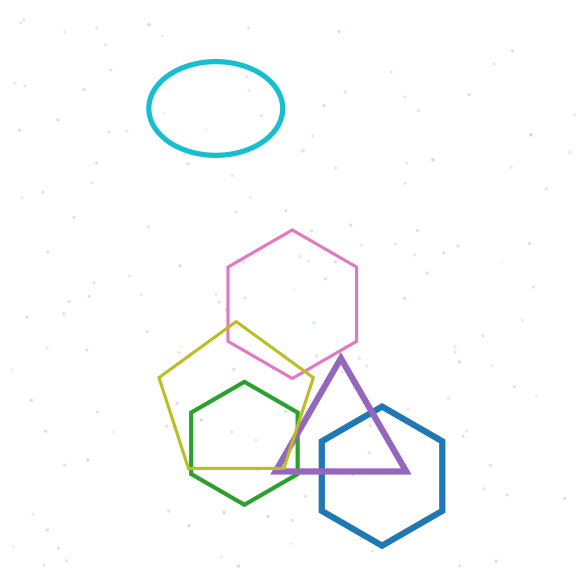[{"shape": "hexagon", "thickness": 3, "radius": 0.6, "center": [0.662, 0.175]}, {"shape": "hexagon", "thickness": 2, "radius": 0.53, "center": [0.423, 0.232]}, {"shape": "triangle", "thickness": 3, "radius": 0.65, "center": [0.59, 0.248]}, {"shape": "hexagon", "thickness": 1.5, "radius": 0.64, "center": [0.506, 0.472]}, {"shape": "pentagon", "thickness": 1.5, "radius": 0.7, "center": [0.409, 0.302]}, {"shape": "oval", "thickness": 2.5, "radius": 0.58, "center": [0.374, 0.811]}]